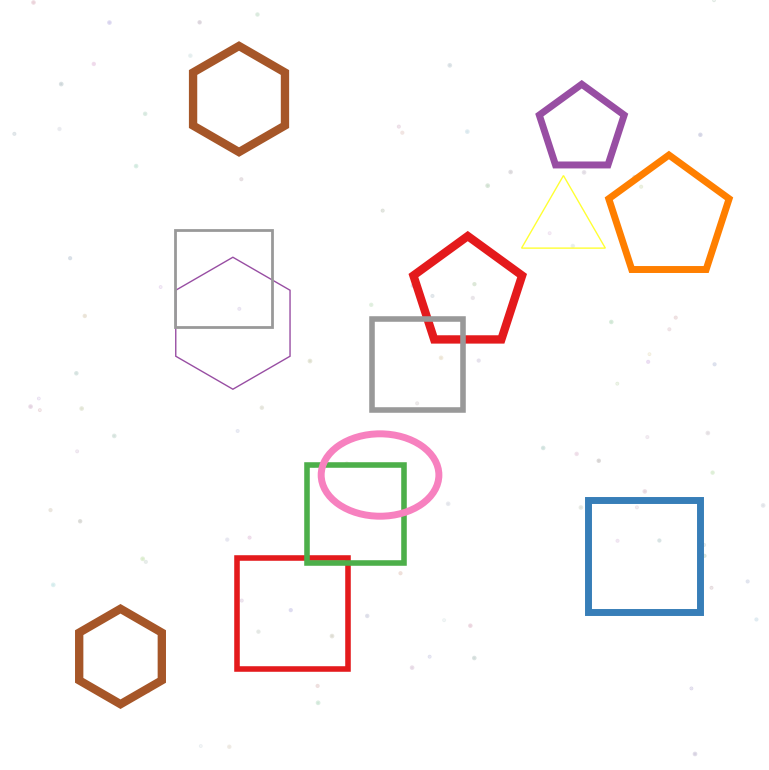[{"shape": "square", "thickness": 2, "radius": 0.36, "center": [0.38, 0.203]}, {"shape": "pentagon", "thickness": 3, "radius": 0.37, "center": [0.607, 0.619]}, {"shape": "square", "thickness": 2.5, "radius": 0.36, "center": [0.837, 0.278]}, {"shape": "square", "thickness": 2, "radius": 0.32, "center": [0.462, 0.333]}, {"shape": "pentagon", "thickness": 2.5, "radius": 0.29, "center": [0.756, 0.833]}, {"shape": "hexagon", "thickness": 0.5, "radius": 0.43, "center": [0.302, 0.58]}, {"shape": "pentagon", "thickness": 2.5, "radius": 0.41, "center": [0.869, 0.716]}, {"shape": "triangle", "thickness": 0.5, "radius": 0.31, "center": [0.732, 0.709]}, {"shape": "hexagon", "thickness": 3, "radius": 0.31, "center": [0.156, 0.147]}, {"shape": "hexagon", "thickness": 3, "radius": 0.34, "center": [0.31, 0.871]}, {"shape": "oval", "thickness": 2.5, "radius": 0.38, "center": [0.494, 0.383]}, {"shape": "square", "thickness": 1, "radius": 0.31, "center": [0.291, 0.639]}, {"shape": "square", "thickness": 2, "radius": 0.3, "center": [0.542, 0.527]}]